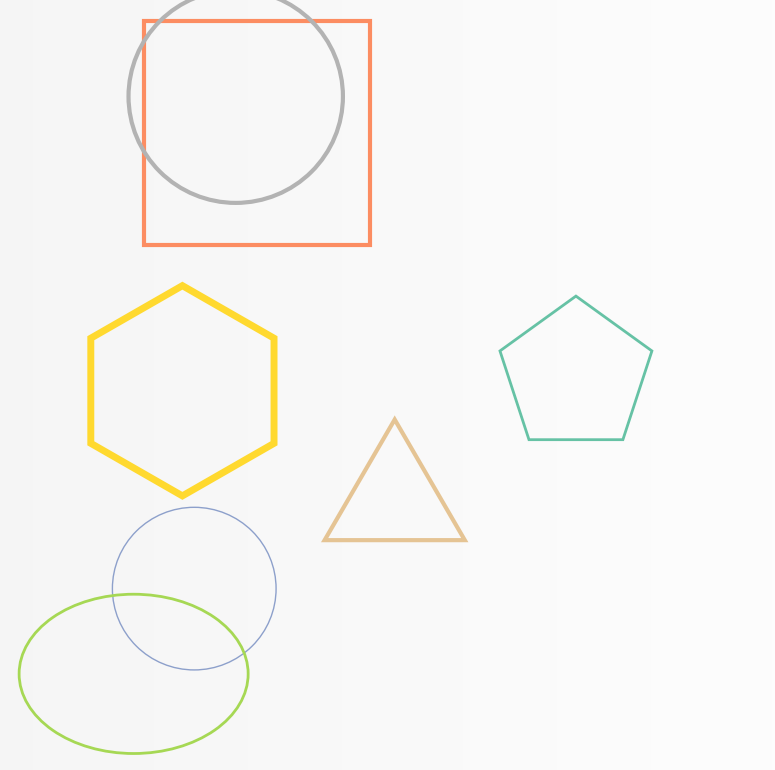[{"shape": "pentagon", "thickness": 1, "radius": 0.52, "center": [0.743, 0.512]}, {"shape": "square", "thickness": 1.5, "radius": 0.73, "center": [0.332, 0.828]}, {"shape": "circle", "thickness": 0.5, "radius": 0.53, "center": [0.251, 0.236]}, {"shape": "oval", "thickness": 1, "radius": 0.74, "center": [0.172, 0.125]}, {"shape": "hexagon", "thickness": 2.5, "radius": 0.68, "center": [0.235, 0.493]}, {"shape": "triangle", "thickness": 1.5, "radius": 0.52, "center": [0.509, 0.351]}, {"shape": "circle", "thickness": 1.5, "radius": 0.69, "center": [0.304, 0.875]}]